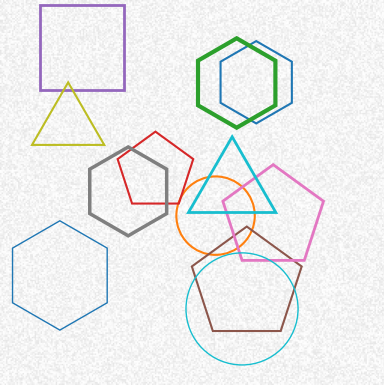[{"shape": "hexagon", "thickness": 1, "radius": 0.71, "center": [0.155, 0.285]}, {"shape": "hexagon", "thickness": 1.5, "radius": 0.53, "center": [0.665, 0.786]}, {"shape": "circle", "thickness": 1.5, "radius": 0.51, "center": [0.56, 0.44]}, {"shape": "hexagon", "thickness": 3, "radius": 0.58, "center": [0.615, 0.784]}, {"shape": "pentagon", "thickness": 1.5, "radius": 0.52, "center": [0.404, 0.555]}, {"shape": "square", "thickness": 2, "radius": 0.55, "center": [0.213, 0.877]}, {"shape": "pentagon", "thickness": 1.5, "radius": 0.75, "center": [0.641, 0.262]}, {"shape": "pentagon", "thickness": 2, "radius": 0.69, "center": [0.71, 0.435]}, {"shape": "hexagon", "thickness": 2.5, "radius": 0.58, "center": [0.333, 0.503]}, {"shape": "triangle", "thickness": 1.5, "radius": 0.54, "center": [0.177, 0.678]}, {"shape": "triangle", "thickness": 2, "radius": 0.66, "center": [0.603, 0.514]}, {"shape": "circle", "thickness": 1, "radius": 0.73, "center": [0.629, 0.198]}]